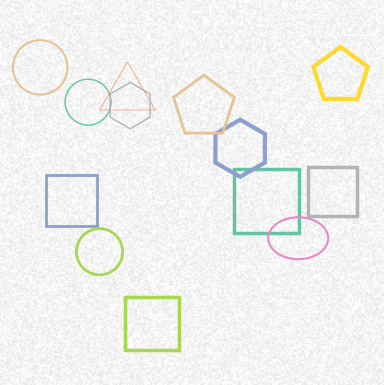[{"shape": "square", "thickness": 2.5, "radius": 0.42, "center": [0.692, 0.478]}, {"shape": "circle", "thickness": 1, "radius": 0.3, "center": [0.229, 0.735]}, {"shape": "triangle", "thickness": 0.5, "radius": 0.42, "center": [0.331, 0.756]}, {"shape": "square", "thickness": 2, "radius": 0.33, "center": [0.185, 0.48]}, {"shape": "hexagon", "thickness": 3, "radius": 0.37, "center": [0.624, 0.615]}, {"shape": "oval", "thickness": 1.5, "radius": 0.39, "center": [0.775, 0.381]}, {"shape": "square", "thickness": 2.5, "radius": 0.35, "center": [0.395, 0.16]}, {"shape": "circle", "thickness": 2, "radius": 0.3, "center": [0.259, 0.346]}, {"shape": "pentagon", "thickness": 3, "radius": 0.37, "center": [0.885, 0.804]}, {"shape": "circle", "thickness": 1.5, "radius": 0.35, "center": [0.104, 0.825]}, {"shape": "pentagon", "thickness": 2, "radius": 0.42, "center": [0.53, 0.722]}, {"shape": "square", "thickness": 2.5, "radius": 0.32, "center": [0.865, 0.503]}, {"shape": "hexagon", "thickness": 1, "radius": 0.3, "center": [0.338, 0.726]}]